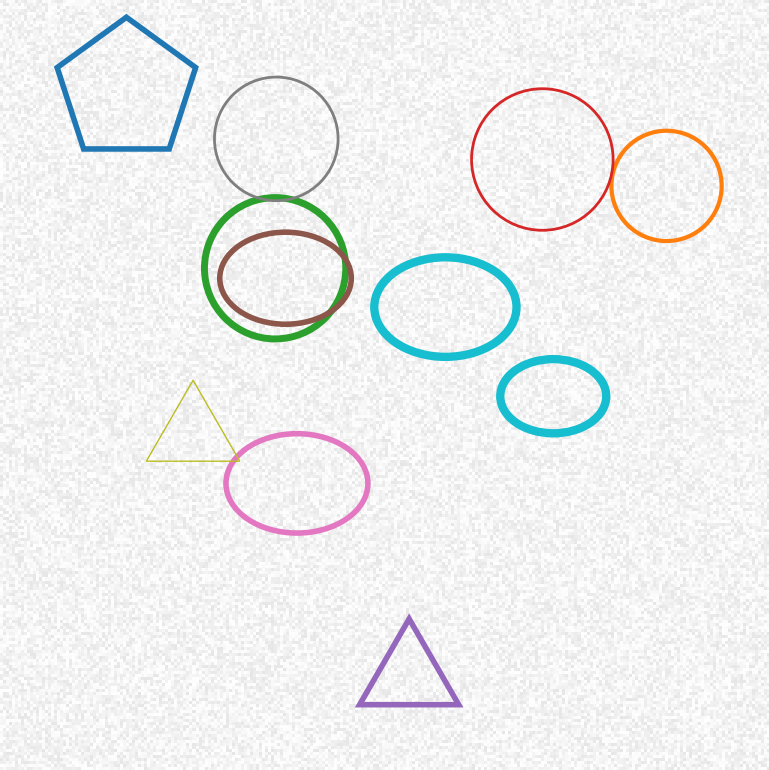[{"shape": "pentagon", "thickness": 2, "radius": 0.47, "center": [0.164, 0.883]}, {"shape": "circle", "thickness": 1.5, "radius": 0.36, "center": [0.866, 0.759]}, {"shape": "circle", "thickness": 2.5, "radius": 0.46, "center": [0.357, 0.652]}, {"shape": "circle", "thickness": 1, "radius": 0.46, "center": [0.704, 0.793]}, {"shape": "triangle", "thickness": 2, "radius": 0.37, "center": [0.531, 0.122]}, {"shape": "oval", "thickness": 2, "radius": 0.43, "center": [0.371, 0.639]}, {"shape": "oval", "thickness": 2, "radius": 0.46, "center": [0.386, 0.372]}, {"shape": "circle", "thickness": 1, "radius": 0.4, "center": [0.359, 0.82]}, {"shape": "triangle", "thickness": 0.5, "radius": 0.35, "center": [0.251, 0.436]}, {"shape": "oval", "thickness": 3, "radius": 0.34, "center": [0.719, 0.485]}, {"shape": "oval", "thickness": 3, "radius": 0.46, "center": [0.578, 0.601]}]